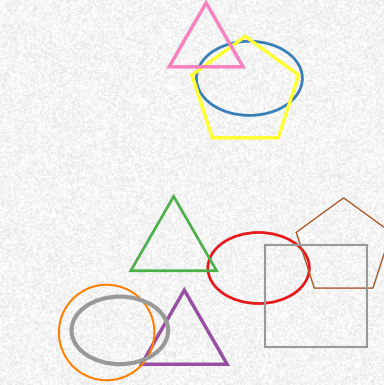[{"shape": "oval", "thickness": 2, "radius": 0.66, "center": [0.672, 0.304]}, {"shape": "oval", "thickness": 2, "radius": 0.69, "center": [0.648, 0.797]}, {"shape": "triangle", "thickness": 2, "radius": 0.64, "center": [0.451, 0.361]}, {"shape": "triangle", "thickness": 2.5, "radius": 0.64, "center": [0.479, 0.118]}, {"shape": "circle", "thickness": 1.5, "radius": 0.62, "center": [0.277, 0.136]}, {"shape": "pentagon", "thickness": 2.5, "radius": 0.73, "center": [0.637, 0.76]}, {"shape": "pentagon", "thickness": 1, "radius": 0.65, "center": [0.893, 0.357]}, {"shape": "triangle", "thickness": 2.5, "radius": 0.55, "center": [0.535, 0.882]}, {"shape": "square", "thickness": 1.5, "radius": 0.66, "center": [0.82, 0.231]}, {"shape": "oval", "thickness": 3, "radius": 0.63, "center": [0.311, 0.142]}]